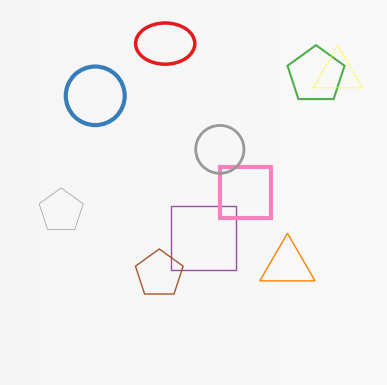[{"shape": "oval", "thickness": 2.5, "radius": 0.38, "center": [0.426, 0.887]}, {"shape": "circle", "thickness": 3, "radius": 0.38, "center": [0.246, 0.751]}, {"shape": "pentagon", "thickness": 1.5, "radius": 0.39, "center": [0.816, 0.805]}, {"shape": "square", "thickness": 1, "radius": 0.42, "center": [0.525, 0.381]}, {"shape": "triangle", "thickness": 1, "radius": 0.41, "center": [0.742, 0.312]}, {"shape": "triangle", "thickness": 0.5, "radius": 0.37, "center": [0.872, 0.808]}, {"shape": "pentagon", "thickness": 1, "radius": 0.32, "center": [0.411, 0.289]}, {"shape": "square", "thickness": 3, "radius": 0.33, "center": [0.633, 0.5]}, {"shape": "pentagon", "thickness": 0.5, "radius": 0.3, "center": [0.158, 0.452]}, {"shape": "circle", "thickness": 2, "radius": 0.31, "center": [0.567, 0.612]}]